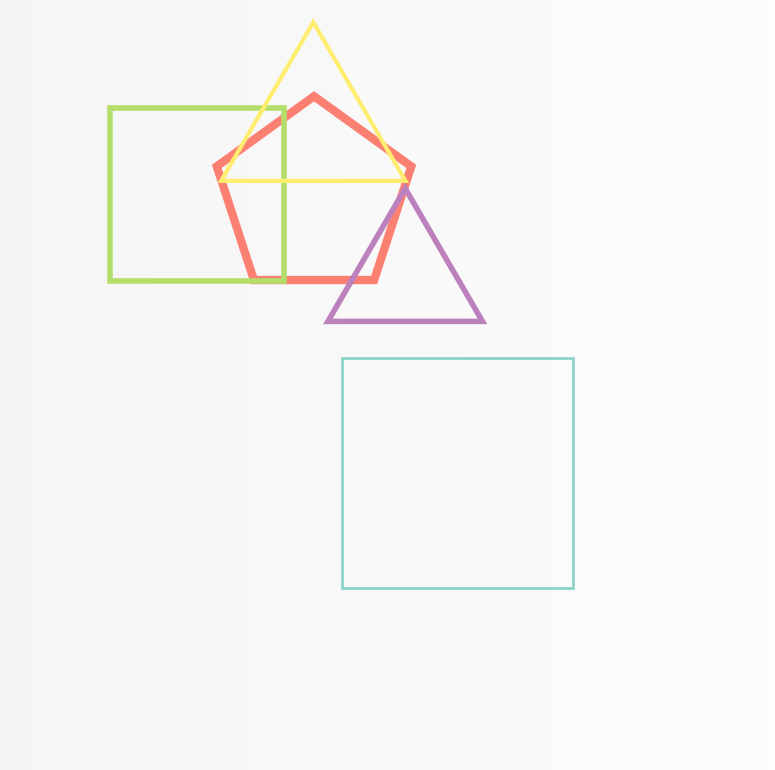[{"shape": "square", "thickness": 1, "radius": 0.75, "center": [0.59, 0.386]}, {"shape": "pentagon", "thickness": 3, "radius": 0.66, "center": [0.405, 0.743]}, {"shape": "square", "thickness": 2, "radius": 0.56, "center": [0.254, 0.748]}, {"shape": "triangle", "thickness": 2, "radius": 0.58, "center": [0.523, 0.64]}, {"shape": "triangle", "thickness": 1.5, "radius": 0.69, "center": [0.404, 0.834]}]